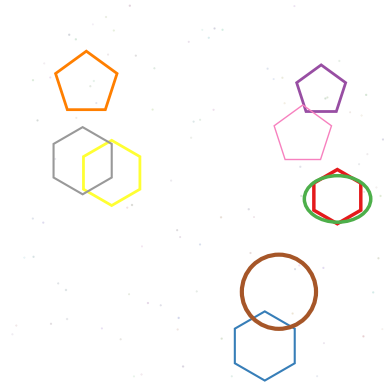[{"shape": "hexagon", "thickness": 2.5, "radius": 0.35, "center": [0.876, 0.489]}, {"shape": "hexagon", "thickness": 1.5, "radius": 0.45, "center": [0.688, 0.101]}, {"shape": "oval", "thickness": 2.5, "radius": 0.43, "center": [0.877, 0.483]}, {"shape": "pentagon", "thickness": 2, "radius": 0.33, "center": [0.834, 0.765]}, {"shape": "pentagon", "thickness": 2, "radius": 0.42, "center": [0.224, 0.783]}, {"shape": "hexagon", "thickness": 2, "radius": 0.42, "center": [0.29, 0.551]}, {"shape": "circle", "thickness": 3, "radius": 0.48, "center": [0.725, 0.242]}, {"shape": "pentagon", "thickness": 1, "radius": 0.39, "center": [0.787, 0.649]}, {"shape": "hexagon", "thickness": 1.5, "radius": 0.44, "center": [0.215, 0.583]}]